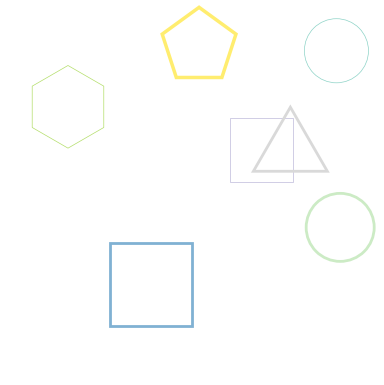[{"shape": "circle", "thickness": 0.5, "radius": 0.42, "center": [0.874, 0.868]}, {"shape": "square", "thickness": 0.5, "radius": 0.41, "center": [0.678, 0.61]}, {"shape": "square", "thickness": 2, "radius": 0.54, "center": [0.392, 0.261]}, {"shape": "hexagon", "thickness": 0.5, "radius": 0.54, "center": [0.177, 0.723]}, {"shape": "triangle", "thickness": 2, "radius": 0.55, "center": [0.754, 0.611]}, {"shape": "circle", "thickness": 2, "radius": 0.44, "center": [0.884, 0.409]}, {"shape": "pentagon", "thickness": 2.5, "radius": 0.5, "center": [0.517, 0.88]}]